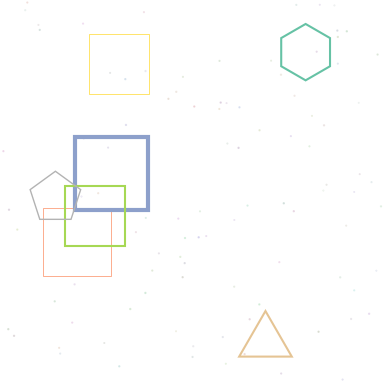[{"shape": "hexagon", "thickness": 1.5, "radius": 0.37, "center": [0.794, 0.865]}, {"shape": "square", "thickness": 0.5, "radius": 0.44, "center": [0.2, 0.372]}, {"shape": "square", "thickness": 3, "radius": 0.48, "center": [0.289, 0.55]}, {"shape": "square", "thickness": 1.5, "radius": 0.39, "center": [0.247, 0.439]}, {"shape": "square", "thickness": 0.5, "radius": 0.39, "center": [0.309, 0.833]}, {"shape": "triangle", "thickness": 1.5, "radius": 0.39, "center": [0.69, 0.113]}, {"shape": "pentagon", "thickness": 1, "radius": 0.34, "center": [0.144, 0.486]}]